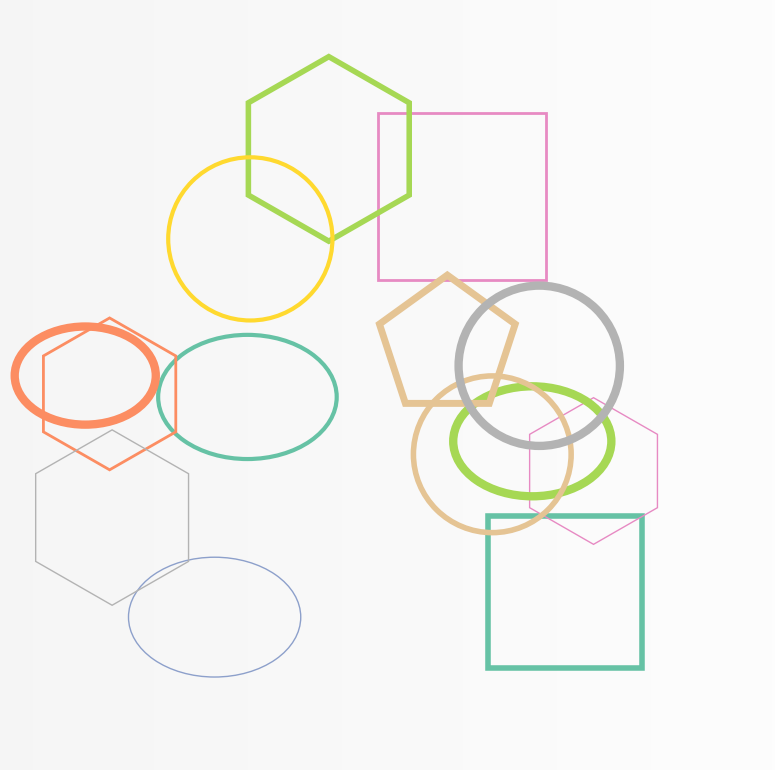[{"shape": "oval", "thickness": 1.5, "radius": 0.58, "center": [0.319, 0.484]}, {"shape": "square", "thickness": 2, "radius": 0.49, "center": [0.729, 0.231]}, {"shape": "oval", "thickness": 3, "radius": 0.46, "center": [0.11, 0.512]}, {"shape": "hexagon", "thickness": 1, "radius": 0.49, "center": [0.141, 0.488]}, {"shape": "oval", "thickness": 0.5, "radius": 0.56, "center": [0.277, 0.199]}, {"shape": "square", "thickness": 1, "radius": 0.54, "center": [0.596, 0.745]}, {"shape": "hexagon", "thickness": 0.5, "radius": 0.48, "center": [0.766, 0.388]}, {"shape": "oval", "thickness": 3, "radius": 0.51, "center": [0.687, 0.427]}, {"shape": "hexagon", "thickness": 2, "radius": 0.6, "center": [0.424, 0.807]}, {"shape": "circle", "thickness": 1.5, "radius": 0.53, "center": [0.323, 0.69]}, {"shape": "pentagon", "thickness": 2.5, "radius": 0.46, "center": [0.577, 0.551]}, {"shape": "circle", "thickness": 2, "radius": 0.51, "center": [0.635, 0.41]}, {"shape": "circle", "thickness": 3, "radius": 0.52, "center": [0.696, 0.525]}, {"shape": "hexagon", "thickness": 0.5, "radius": 0.57, "center": [0.145, 0.328]}]